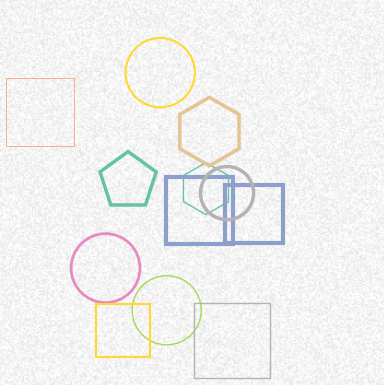[{"shape": "pentagon", "thickness": 2.5, "radius": 0.38, "center": [0.333, 0.53]}, {"shape": "hexagon", "thickness": 1, "radius": 0.34, "center": [0.535, 0.51]}, {"shape": "square", "thickness": 0.5, "radius": 0.44, "center": [0.104, 0.708]}, {"shape": "square", "thickness": 3, "radius": 0.44, "center": [0.518, 0.453]}, {"shape": "square", "thickness": 3, "radius": 0.37, "center": [0.659, 0.444]}, {"shape": "circle", "thickness": 2, "radius": 0.45, "center": [0.274, 0.304]}, {"shape": "circle", "thickness": 1, "radius": 0.45, "center": [0.433, 0.194]}, {"shape": "circle", "thickness": 1.5, "radius": 0.45, "center": [0.416, 0.811]}, {"shape": "square", "thickness": 1.5, "radius": 0.35, "center": [0.32, 0.141]}, {"shape": "hexagon", "thickness": 2.5, "radius": 0.44, "center": [0.544, 0.658]}, {"shape": "circle", "thickness": 2.5, "radius": 0.34, "center": [0.59, 0.498]}, {"shape": "square", "thickness": 1, "radius": 0.49, "center": [0.603, 0.116]}]